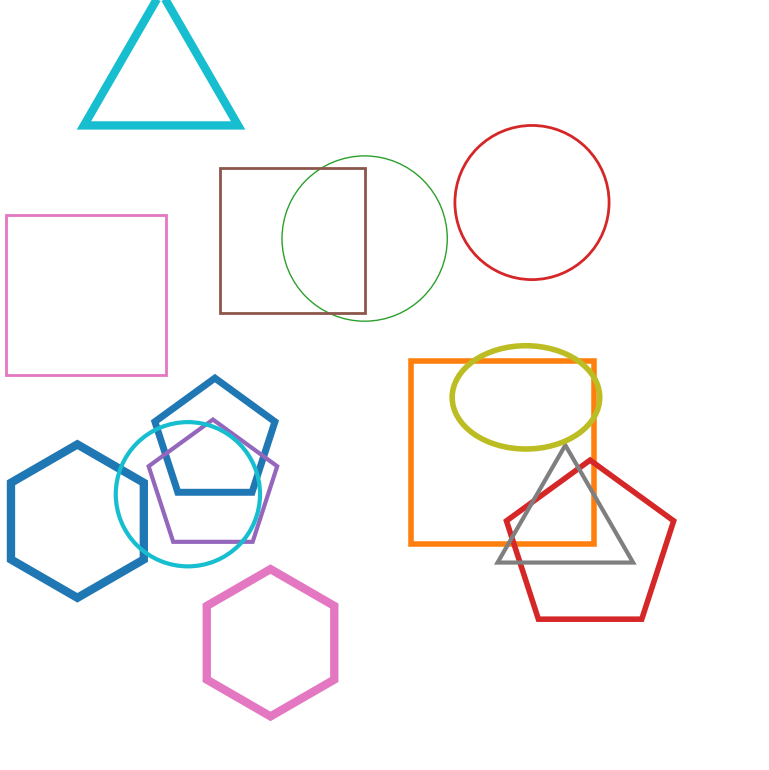[{"shape": "hexagon", "thickness": 3, "radius": 0.5, "center": [0.101, 0.323]}, {"shape": "pentagon", "thickness": 2.5, "radius": 0.41, "center": [0.279, 0.427]}, {"shape": "square", "thickness": 2, "radius": 0.59, "center": [0.652, 0.412]}, {"shape": "circle", "thickness": 0.5, "radius": 0.54, "center": [0.474, 0.69]}, {"shape": "pentagon", "thickness": 2, "radius": 0.57, "center": [0.766, 0.288]}, {"shape": "circle", "thickness": 1, "radius": 0.5, "center": [0.691, 0.737]}, {"shape": "pentagon", "thickness": 1.5, "radius": 0.44, "center": [0.277, 0.367]}, {"shape": "square", "thickness": 1, "radius": 0.47, "center": [0.38, 0.688]}, {"shape": "hexagon", "thickness": 3, "radius": 0.48, "center": [0.351, 0.165]}, {"shape": "square", "thickness": 1, "radius": 0.52, "center": [0.111, 0.617]}, {"shape": "triangle", "thickness": 1.5, "radius": 0.51, "center": [0.734, 0.32]}, {"shape": "oval", "thickness": 2, "radius": 0.48, "center": [0.683, 0.484]}, {"shape": "triangle", "thickness": 3, "radius": 0.58, "center": [0.209, 0.895]}, {"shape": "circle", "thickness": 1.5, "radius": 0.47, "center": [0.244, 0.358]}]